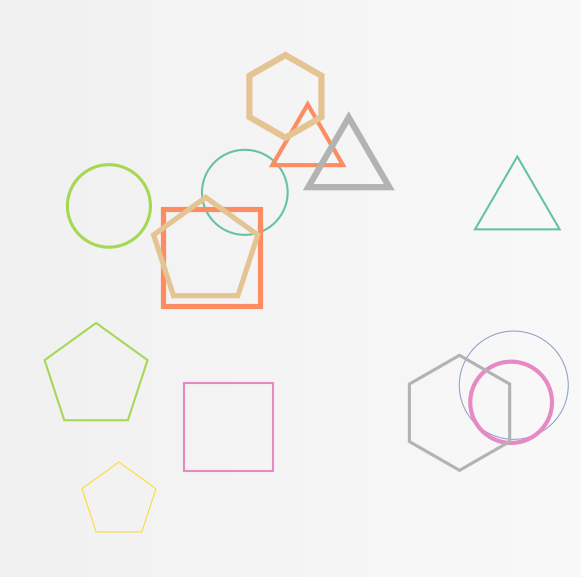[{"shape": "triangle", "thickness": 1, "radius": 0.42, "center": [0.89, 0.644]}, {"shape": "circle", "thickness": 1, "radius": 0.37, "center": [0.421, 0.666]}, {"shape": "triangle", "thickness": 2, "radius": 0.35, "center": [0.529, 0.748]}, {"shape": "square", "thickness": 2.5, "radius": 0.42, "center": [0.364, 0.554]}, {"shape": "circle", "thickness": 0.5, "radius": 0.47, "center": [0.884, 0.332]}, {"shape": "circle", "thickness": 2, "radius": 0.35, "center": [0.879, 0.303]}, {"shape": "square", "thickness": 1, "radius": 0.38, "center": [0.393, 0.26]}, {"shape": "pentagon", "thickness": 1, "radius": 0.47, "center": [0.165, 0.347]}, {"shape": "circle", "thickness": 1.5, "radius": 0.36, "center": [0.187, 0.643]}, {"shape": "pentagon", "thickness": 0.5, "radius": 0.33, "center": [0.205, 0.132]}, {"shape": "pentagon", "thickness": 2.5, "radius": 0.47, "center": [0.354, 0.563]}, {"shape": "hexagon", "thickness": 3, "radius": 0.36, "center": [0.491, 0.832]}, {"shape": "triangle", "thickness": 3, "radius": 0.4, "center": [0.6, 0.715]}, {"shape": "hexagon", "thickness": 1.5, "radius": 0.5, "center": [0.791, 0.284]}]